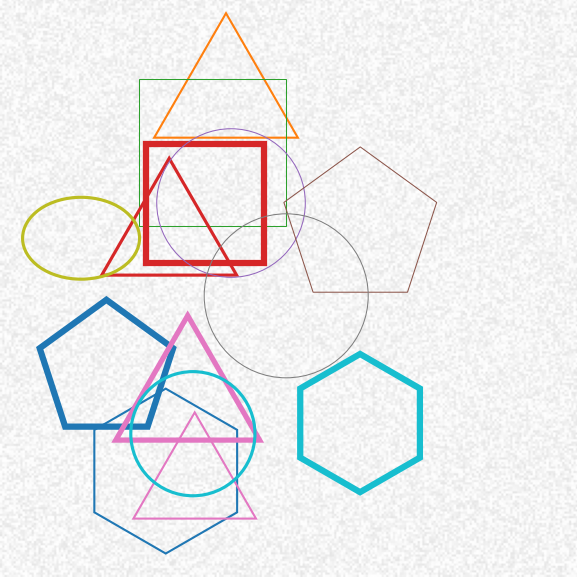[{"shape": "pentagon", "thickness": 3, "radius": 0.61, "center": [0.184, 0.359]}, {"shape": "hexagon", "thickness": 1, "radius": 0.71, "center": [0.287, 0.183]}, {"shape": "triangle", "thickness": 1, "radius": 0.72, "center": [0.391, 0.833]}, {"shape": "square", "thickness": 0.5, "radius": 0.64, "center": [0.368, 0.735]}, {"shape": "triangle", "thickness": 1.5, "radius": 0.67, "center": [0.293, 0.59]}, {"shape": "square", "thickness": 3, "radius": 0.51, "center": [0.355, 0.647]}, {"shape": "circle", "thickness": 0.5, "radius": 0.64, "center": [0.4, 0.648]}, {"shape": "pentagon", "thickness": 0.5, "radius": 0.7, "center": [0.624, 0.606]}, {"shape": "triangle", "thickness": 2.5, "radius": 0.72, "center": [0.325, 0.309]}, {"shape": "triangle", "thickness": 1, "radius": 0.61, "center": [0.337, 0.162]}, {"shape": "circle", "thickness": 0.5, "radius": 0.71, "center": [0.496, 0.487]}, {"shape": "oval", "thickness": 1.5, "radius": 0.51, "center": [0.14, 0.587]}, {"shape": "hexagon", "thickness": 3, "radius": 0.6, "center": [0.623, 0.267]}, {"shape": "circle", "thickness": 1.5, "radius": 0.54, "center": [0.334, 0.248]}]